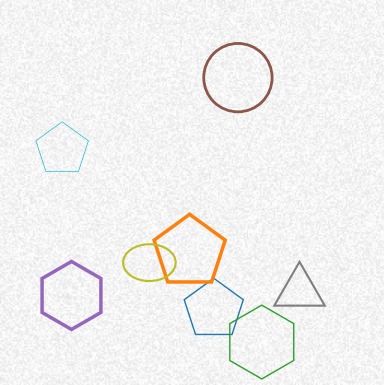[{"shape": "pentagon", "thickness": 1, "radius": 0.4, "center": [0.555, 0.197]}, {"shape": "pentagon", "thickness": 2.5, "radius": 0.49, "center": [0.493, 0.346]}, {"shape": "hexagon", "thickness": 1, "radius": 0.48, "center": [0.68, 0.112]}, {"shape": "hexagon", "thickness": 2.5, "radius": 0.44, "center": [0.186, 0.233]}, {"shape": "circle", "thickness": 2, "radius": 0.44, "center": [0.618, 0.798]}, {"shape": "triangle", "thickness": 1.5, "radius": 0.38, "center": [0.778, 0.244]}, {"shape": "oval", "thickness": 1.5, "radius": 0.34, "center": [0.388, 0.318]}, {"shape": "pentagon", "thickness": 0.5, "radius": 0.36, "center": [0.161, 0.612]}]